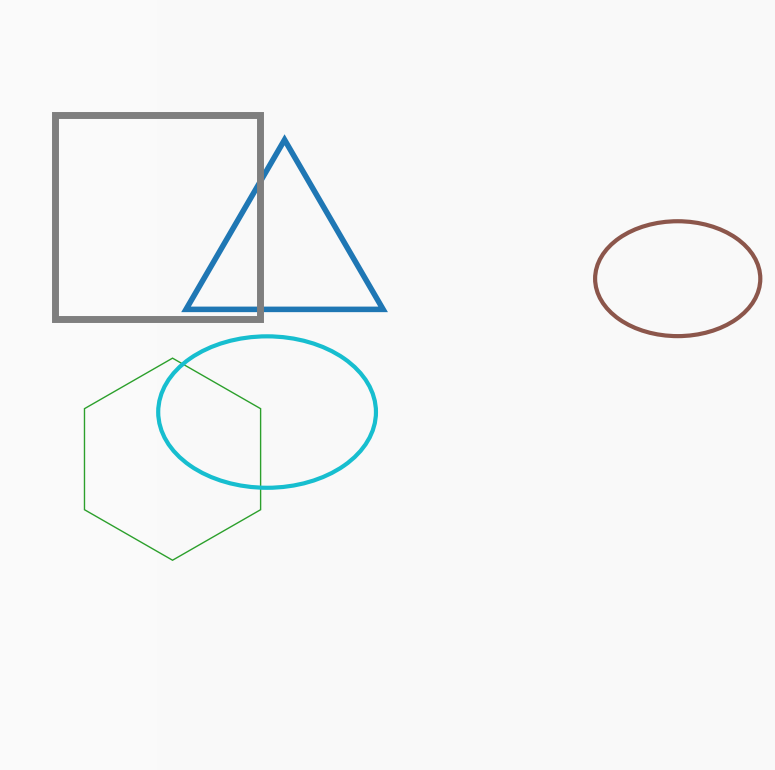[{"shape": "triangle", "thickness": 2, "radius": 0.73, "center": [0.367, 0.672]}, {"shape": "hexagon", "thickness": 0.5, "radius": 0.66, "center": [0.223, 0.404]}, {"shape": "oval", "thickness": 1.5, "radius": 0.53, "center": [0.874, 0.638]}, {"shape": "square", "thickness": 2.5, "radius": 0.66, "center": [0.203, 0.719]}, {"shape": "oval", "thickness": 1.5, "radius": 0.7, "center": [0.345, 0.465]}]